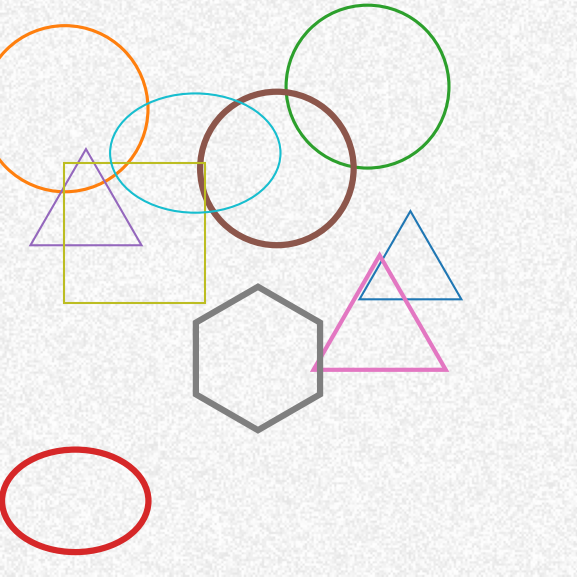[{"shape": "triangle", "thickness": 1, "radius": 0.51, "center": [0.711, 0.532]}, {"shape": "circle", "thickness": 1.5, "radius": 0.72, "center": [0.112, 0.811]}, {"shape": "circle", "thickness": 1.5, "radius": 0.71, "center": [0.636, 0.849]}, {"shape": "oval", "thickness": 3, "radius": 0.63, "center": [0.13, 0.132]}, {"shape": "triangle", "thickness": 1, "radius": 0.56, "center": [0.149, 0.63]}, {"shape": "circle", "thickness": 3, "radius": 0.66, "center": [0.479, 0.707]}, {"shape": "triangle", "thickness": 2, "radius": 0.66, "center": [0.657, 0.425]}, {"shape": "hexagon", "thickness": 3, "radius": 0.62, "center": [0.447, 0.378]}, {"shape": "square", "thickness": 1, "radius": 0.61, "center": [0.233, 0.595]}, {"shape": "oval", "thickness": 1, "radius": 0.74, "center": [0.338, 0.734]}]